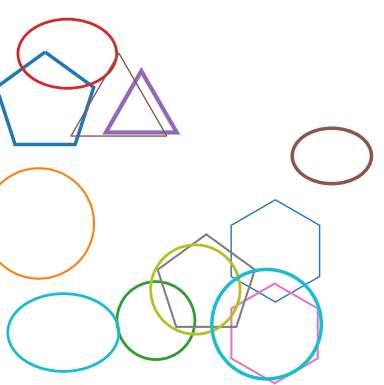[{"shape": "hexagon", "thickness": 1, "radius": 0.66, "center": [0.715, 0.348]}, {"shape": "pentagon", "thickness": 2.5, "radius": 0.66, "center": [0.117, 0.732]}, {"shape": "circle", "thickness": 1.5, "radius": 0.72, "center": [0.101, 0.42]}, {"shape": "circle", "thickness": 2, "radius": 0.51, "center": [0.405, 0.167]}, {"shape": "oval", "thickness": 2, "radius": 0.64, "center": [0.175, 0.86]}, {"shape": "triangle", "thickness": 3, "radius": 0.53, "center": [0.367, 0.709]}, {"shape": "oval", "thickness": 2.5, "radius": 0.51, "center": [0.862, 0.595]}, {"shape": "triangle", "thickness": 1, "radius": 0.72, "center": [0.309, 0.718]}, {"shape": "hexagon", "thickness": 1.5, "radius": 0.65, "center": [0.713, 0.134]}, {"shape": "pentagon", "thickness": 1.5, "radius": 0.66, "center": [0.536, 0.258]}, {"shape": "circle", "thickness": 2, "radius": 0.58, "center": [0.507, 0.248]}, {"shape": "circle", "thickness": 2.5, "radius": 0.71, "center": [0.693, 0.158]}, {"shape": "oval", "thickness": 2, "radius": 0.72, "center": [0.164, 0.136]}]